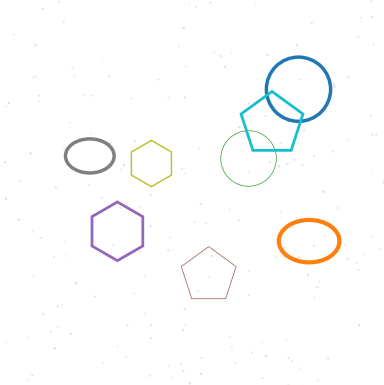[{"shape": "circle", "thickness": 2.5, "radius": 0.42, "center": [0.775, 0.768]}, {"shape": "oval", "thickness": 3, "radius": 0.39, "center": [0.803, 0.374]}, {"shape": "circle", "thickness": 0.5, "radius": 0.36, "center": [0.646, 0.588]}, {"shape": "hexagon", "thickness": 2, "radius": 0.38, "center": [0.305, 0.399]}, {"shape": "pentagon", "thickness": 0.5, "radius": 0.37, "center": [0.542, 0.285]}, {"shape": "oval", "thickness": 2.5, "radius": 0.32, "center": [0.233, 0.595]}, {"shape": "hexagon", "thickness": 1, "radius": 0.3, "center": [0.393, 0.575]}, {"shape": "pentagon", "thickness": 2, "radius": 0.42, "center": [0.707, 0.678]}]